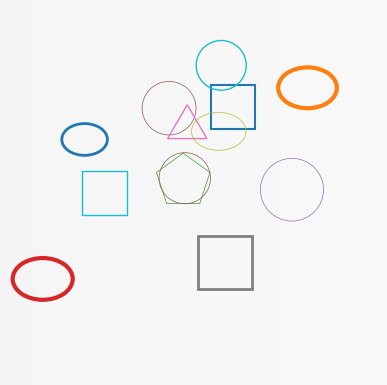[{"shape": "square", "thickness": 1.5, "radius": 0.29, "center": [0.602, 0.722]}, {"shape": "oval", "thickness": 2, "radius": 0.29, "center": [0.218, 0.638]}, {"shape": "oval", "thickness": 3, "radius": 0.38, "center": [0.794, 0.772]}, {"shape": "pentagon", "thickness": 0.5, "radius": 0.36, "center": [0.473, 0.53]}, {"shape": "oval", "thickness": 3, "radius": 0.39, "center": [0.11, 0.276]}, {"shape": "circle", "thickness": 0.5, "radius": 0.41, "center": [0.753, 0.507]}, {"shape": "circle", "thickness": 0.5, "radius": 0.33, "center": [0.477, 0.537]}, {"shape": "circle", "thickness": 0.5, "radius": 0.35, "center": [0.436, 0.719]}, {"shape": "triangle", "thickness": 1, "radius": 0.29, "center": [0.483, 0.669]}, {"shape": "square", "thickness": 2, "radius": 0.35, "center": [0.581, 0.318]}, {"shape": "oval", "thickness": 0.5, "radius": 0.35, "center": [0.564, 0.659]}, {"shape": "square", "thickness": 1, "radius": 0.29, "center": [0.269, 0.499]}, {"shape": "circle", "thickness": 1, "radius": 0.32, "center": [0.571, 0.83]}]